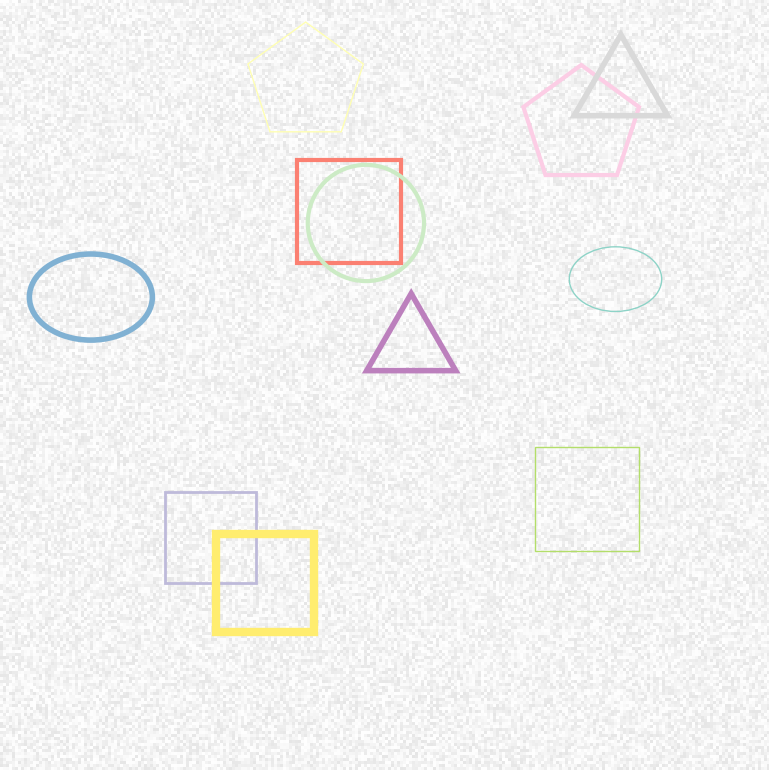[{"shape": "oval", "thickness": 0.5, "radius": 0.3, "center": [0.799, 0.637]}, {"shape": "pentagon", "thickness": 0.5, "radius": 0.39, "center": [0.397, 0.893]}, {"shape": "square", "thickness": 1, "radius": 0.3, "center": [0.274, 0.302]}, {"shape": "square", "thickness": 1.5, "radius": 0.34, "center": [0.453, 0.726]}, {"shape": "oval", "thickness": 2, "radius": 0.4, "center": [0.118, 0.614]}, {"shape": "square", "thickness": 0.5, "radius": 0.34, "center": [0.763, 0.352]}, {"shape": "pentagon", "thickness": 1.5, "radius": 0.39, "center": [0.755, 0.837]}, {"shape": "triangle", "thickness": 2, "radius": 0.35, "center": [0.806, 0.885]}, {"shape": "triangle", "thickness": 2, "radius": 0.33, "center": [0.534, 0.552]}, {"shape": "circle", "thickness": 1.5, "radius": 0.38, "center": [0.475, 0.71]}, {"shape": "square", "thickness": 3, "radius": 0.32, "center": [0.344, 0.242]}]